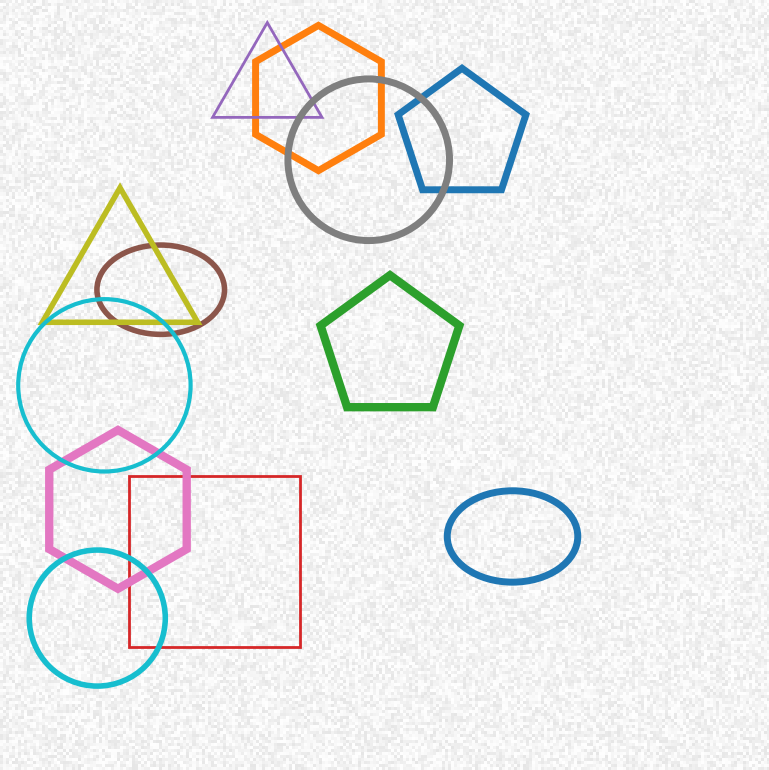[{"shape": "pentagon", "thickness": 2.5, "radius": 0.44, "center": [0.6, 0.824]}, {"shape": "oval", "thickness": 2.5, "radius": 0.42, "center": [0.666, 0.303]}, {"shape": "hexagon", "thickness": 2.5, "radius": 0.47, "center": [0.414, 0.873]}, {"shape": "pentagon", "thickness": 3, "radius": 0.47, "center": [0.506, 0.548]}, {"shape": "square", "thickness": 1, "radius": 0.56, "center": [0.279, 0.27]}, {"shape": "triangle", "thickness": 1, "radius": 0.41, "center": [0.347, 0.889]}, {"shape": "oval", "thickness": 2, "radius": 0.41, "center": [0.209, 0.624]}, {"shape": "hexagon", "thickness": 3, "radius": 0.52, "center": [0.153, 0.338]}, {"shape": "circle", "thickness": 2.5, "radius": 0.52, "center": [0.479, 0.793]}, {"shape": "triangle", "thickness": 2, "radius": 0.58, "center": [0.156, 0.64]}, {"shape": "circle", "thickness": 2, "radius": 0.44, "center": [0.126, 0.197]}, {"shape": "circle", "thickness": 1.5, "radius": 0.56, "center": [0.136, 0.5]}]